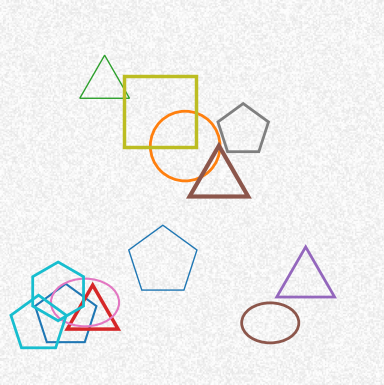[{"shape": "pentagon", "thickness": 1, "radius": 0.47, "center": [0.423, 0.322]}, {"shape": "pentagon", "thickness": 1.5, "radius": 0.42, "center": [0.171, 0.179]}, {"shape": "circle", "thickness": 2, "radius": 0.45, "center": [0.481, 0.621]}, {"shape": "triangle", "thickness": 1, "radius": 0.37, "center": [0.272, 0.782]}, {"shape": "triangle", "thickness": 2.5, "radius": 0.38, "center": [0.241, 0.183]}, {"shape": "triangle", "thickness": 2, "radius": 0.43, "center": [0.794, 0.272]}, {"shape": "oval", "thickness": 2, "radius": 0.37, "center": [0.702, 0.161]}, {"shape": "triangle", "thickness": 3, "radius": 0.44, "center": [0.569, 0.534]}, {"shape": "oval", "thickness": 1.5, "radius": 0.44, "center": [0.221, 0.214]}, {"shape": "pentagon", "thickness": 2, "radius": 0.35, "center": [0.632, 0.662]}, {"shape": "square", "thickness": 2.5, "radius": 0.46, "center": [0.415, 0.711]}, {"shape": "pentagon", "thickness": 2, "radius": 0.38, "center": [0.1, 0.158]}, {"shape": "hexagon", "thickness": 2, "radius": 0.38, "center": [0.151, 0.243]}]